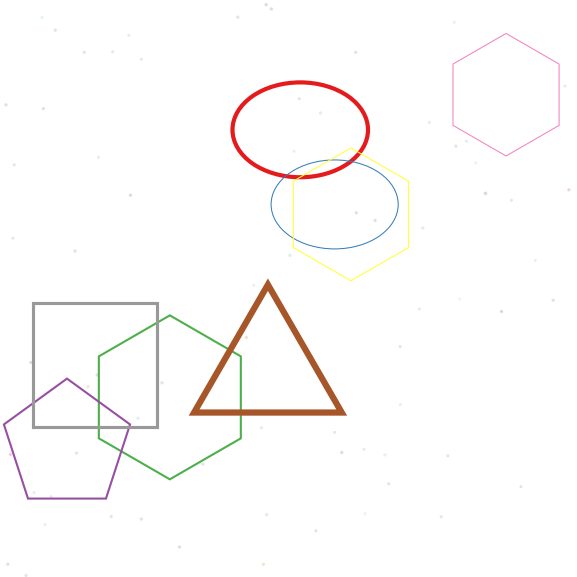[{"shape": "oval", "thickness": 2, "radius": 0.59, "center": [0.52, 0.774]}, {"shape": "oval", "thickness": 0.5, "radius": 0.55, "center": [0.579, 0.645]}, {"shape": "hexagon", "thickness": 1, "radius": 0.71, "center": [0.294, 0.311]}, {"shape": "pentagon", "thickness": 1, "radius": 0.57, "center": [0.116, 0.229]}, {"shape": "hexagon", "thickness": 0.5, "radius": 0.58, "center": [0.608, 0.628]}, {"shape": "triangle", "thickness": 3, "radius": 0.74, "center": [0.464, 0.359]}, {"shape": "hexagon", "thickness": 0.5, "radius": 0.53, "center": [0.876, 0.835]}, {"shape": "square", "thickness": 1.5, "radius": 0.54, "center": [0.164, 0.368]}]